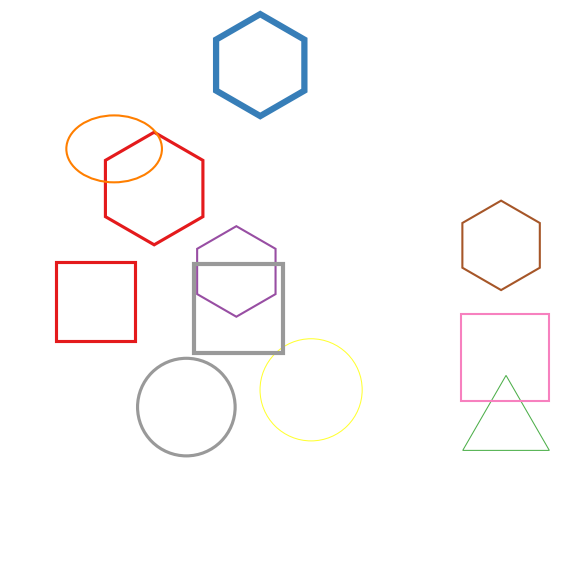[{"shape": "hexagon", "thickness": 1.5, "radius": 0.49, "center": [0.267, 0.673]}, {"shape": "square", "thickness": 1.5, "radius": 0.34, "center": [0.165, 0.477]}, {"shape": "hexagon", "thickness": 3, "radius": 0.44, "center": [0.451, 0.886]}, {"shape": "triangle", "thickness": 0.5, "radius": 0.43, "center": [0.876, 0.263]}, {"shape": "hexagon", "thickness": 1, "radius": 0.39, "center": [0.409, 0.529]}, {"shape": "oval", "thickness": 1, "radius": 0.41, "center": [0.198, 0.741]}, {"shape": "circle", "thickness": 0.5, "radius": 0.44, "center": [0.539, 0.324]}, {"shape": "hexagon", "thickness": 1, "radius": 0.39, "center": [0.868, 0.574]}, {"shape": "square", "thickness": 1, "radius": 0.38, "center": [0.874, 0.38]}, {"shape": "square", "thickness": 2, "radius": 0.39, "center": [0.413, 0.465]}, {"shape": "circle", "thickness": 1.5, "radius": 0.42, "center": [0.323, 0.294]}]